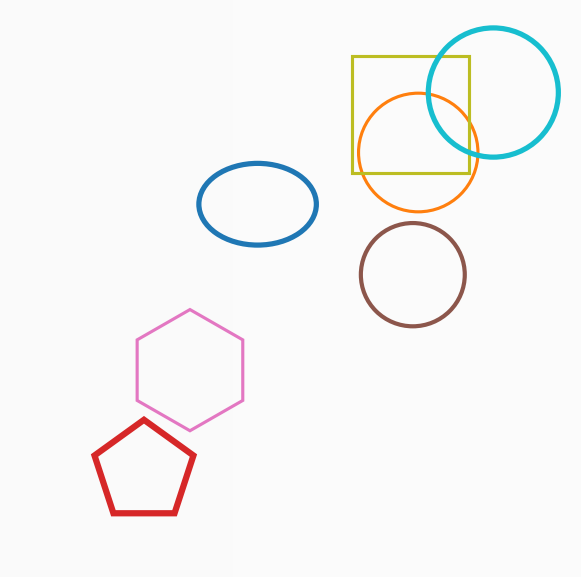[{"shape": "oval", "thickness": 2.5, "radius": 0.51, "center": [0.443, 0.645]}, {"shape": "circle", "thickness": 1.5, "radius": 0.51, "center": [0.72, 0.735]}, {"shape": "pentagon", "thickness": 3, "radius": 0.45, "center": [0.248, 0.183]}, {"shape": "circle", "thickness": 2, "radius": 0.45, "center": [0.71, 0.524]}, {"shape": "hexagon", "thickness": 1.5, "radius": 0.52, "center": [0.327, 0.358]}, {"shape": "square", "thickness": 1.5, "radius": 0.51, "center": [0.706, 0.802]}, {"shape": "circle", "thickness": 2.5, "radius": 0.56, "center": [0.849, 0.839]}]